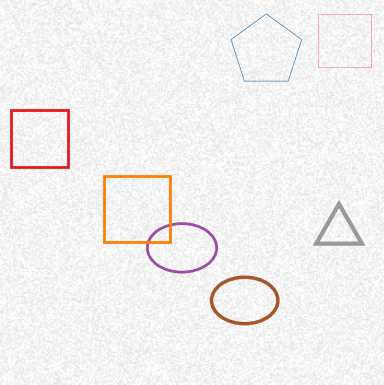[{"shape": "square", "thickness": 2, "radius": 0.37, "center": [0.103, 0.641]}, {"shape": "pentagon", "thickness": 0.5, "radius": 0.48, "center": [0.692, 0.867]}, {"shape": "oval", "thickness": 2, "radius": 0.45, "center": [0.473, 0.356]}, {"shape": "square", "thickness": 2, "radius": 0.43, "center": [0.356, 0.458]}, {"shape": "oval", "thickness": 2.5, "radius": 0.43, "center": [0.636, 0.22]}, {"shape": "square", "thickness": 0.5, "radius": 0.34, "center": [0.896, 0.896]}, {"shape": "triangle", "thickness": 3, "radius": 0.34, "center": [0.881, 0.401]}]